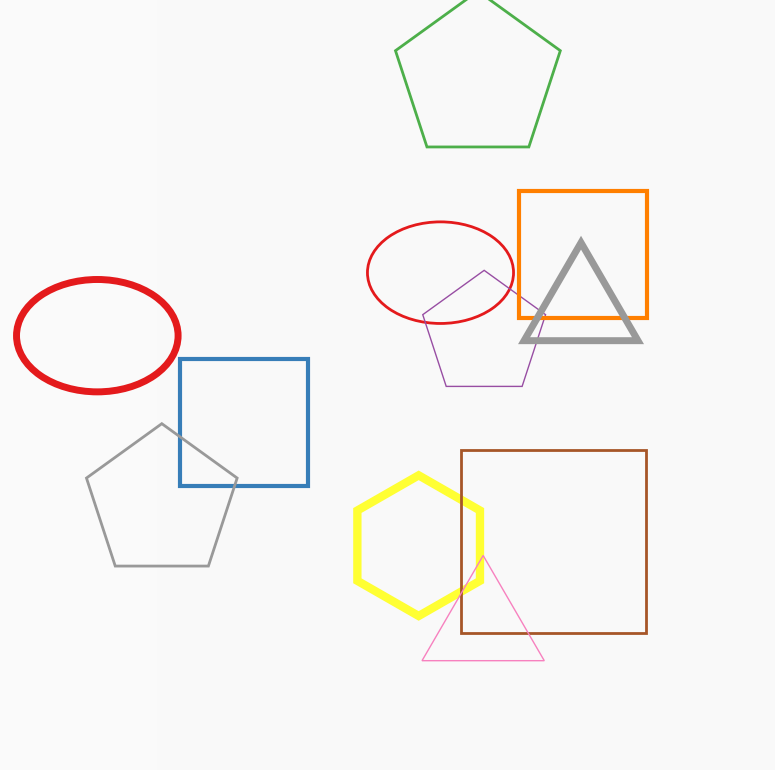[{"shape": "oval", "thickness": 2.5, "radius": 0.52, "center": [0.126, 0.564]}, {"shape": "oval", "thickness": 1, "radius": 0.47, "center": [0.568, 0.646]}, {"shape": "square", "thickness": 1.5, "radius": 0.41, "center": [0.314, 0.451]}, {"shape": "pentagon", "thickness": 1, "radius": 0.56, "center": [0.617, 0.9]}, {"shape": "pentagon", "thickness": 0.5, "radius": 0.42, "center": [0.625, 0.566]}, {"shape": "square", "thickness": 1.5, "radius": 0.41, "center": [0.752, 0.669]}, {"shape": "hexagon", "thickness": 3, "radius": 0.46, "center": [0.54, 0.291]}, {"shape": "square", "thickness": 1, "radius": 0.59, "center": [0.714, 0.297]}, {"shape": "triangle", "thickness": 0.5, "radius": 0.46, "center": [0.623, 0.187]}, {"shape": "triangle", "thickness": 2.5, "radius": 0.42, "center": [0.75, 0.6]}, {"shape": "pentagon", "thickness": 1, "radius": 0.51, "center": [0.209, 0.348]}]